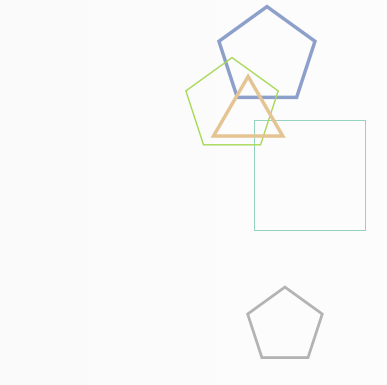[{"shape": "square", "thickness": 0.5, "radius": 0.71, "center": [0.799, 0.545]}, {"shape": "pentagon", "thickness": 2.5, "radius": 0.65, "center": [0.689, 0.853]}, {"shape": "pentagon", "thickness": 1, "radius": 0.63, "center": [0.599, 0.725]}, {"shape": "triangle", "thickness": 2.5, "radius": 0.52, "center": [0.64, 0.698]}, {"shape": "pentagon", "thickness": 2, "radius": 0.51, "center": [0.735, 0.153]}]